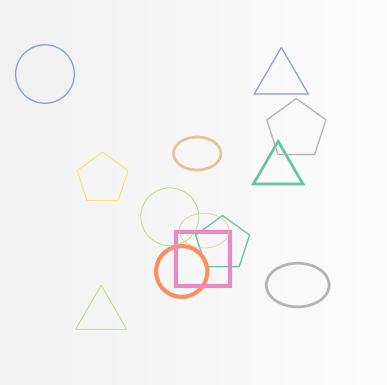[{"shape": "triangle", "thickness": 2, "radius": 0.37, "center": [0.718, 0.559]}, {"shape": "pentagon", "thickness": 1, "radius": 0.37, "center": [0.574, 0.367]}, {"shape": "circle", "thickness": 3, "radius": 0.33, "center": [0.469, 0.295]}, {"shape": "circle", "thickness": 1, "radius": 0.38, "center": [0.116, 0.808]}, {"shape": "triangle", "thickness": 1, "radius": 0.4, "center": [0.726, 0.796]}, {"shape": "square", "thickness": 3, "radius": 0.35, "center": [0.524, 0.328]}, {"shape": "circle", "thickness": 0.5, "radius": 0.37, "center": [0.438, 0.437]}, {"shape": "triangle", "thickness": 0.5, "radius": 0.38, "center": [0.261, 0.183]}, {"shape": "pentagon", "thickness": 0.5, "radius": 0.35, "center": [0.265, 0.536]}, {"shape": "oval", "thickness": 2, "radius": 0.31, "center": [0.509, 0.601]}, {"shape": "oval", "thickness": 0.5, "radius": 0.32, "center": [0.527, 0.401]}, {"shape": "oval", "thickness": 2, "radius": 0.41, "center": [0.768, 0.26]}, {"shape": "pentagon", "thickness": 1, "radius": 0.4, "center": [0.765, 0.664]}]